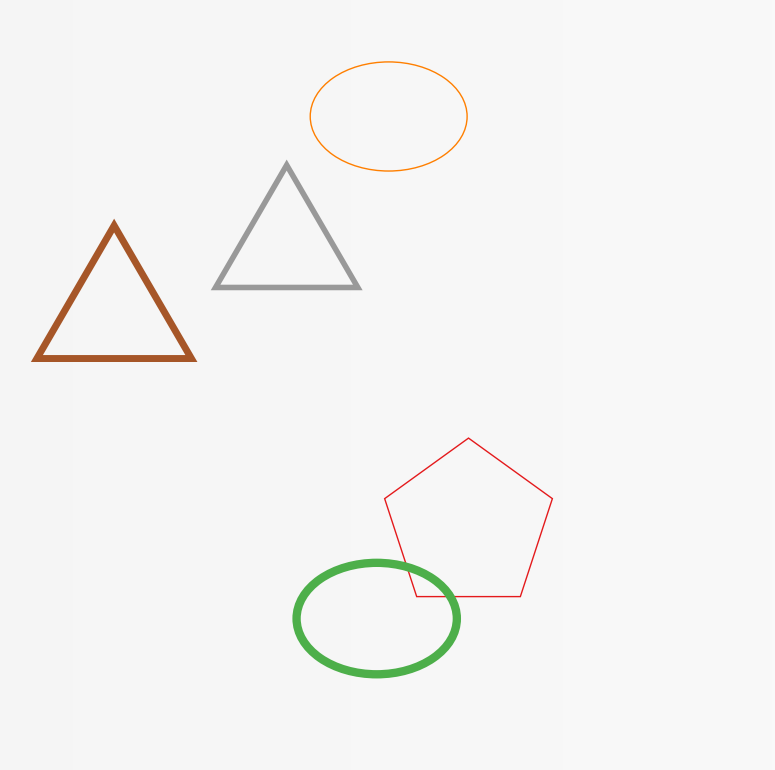[{"shape": "pentagon", "thickness": 0.5, "radius": 0.57, "center": [0.605, 0.317]}, {"shape": "oval", "thickness": 3, "radius": 0.52, "center": [0.486, 0.197]}, {"shape": "oval", "thickness": 0.5, "radius": 0.51, "center": [0.502, 0.849]}, {"shape": "triangle", "thickness": 2.5, "radius": 0.58, "center": [0.147, 0.592]}, {"shape": "triangle", "thickness": 2, "radius": 0.53, "center": [0.37, 0.68]}]